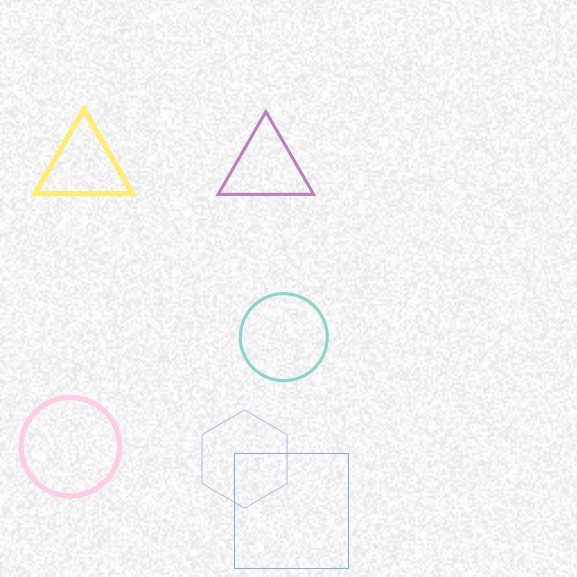[{"shape": "circle", "thickness": 1.5, "radius": 0.38, "center": [0.491, 0.415]}, {"shape": "hexagon", "thickness": 0.5, "radius": 0.42, "center": [0.423, 0.204]}, {"shape": "square", "thickness": 0.5, "radius": 0.5, "center": [0.504, 0.115]}, {"shape": "circle", "thickness": 2.5, "radius": 0.43, "center": [0.122, 0.226]}, {"shape": "triangle", "thickness": 1.5, "radius": 0.48, "center": [0.46, 0.71]}, {"shape": "triangle", "thickness": 2.5, "radius": 0.49, "center": [0.145, 0.713]}]